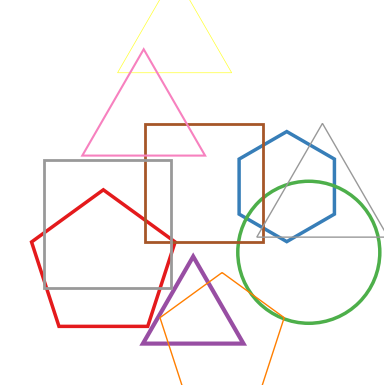[{"shape": "pentagon", "thickness": 2.5, "radius": 0.98, "center": [0.268, 0.311]}, {"shape": "hexagon", "thickness": 2.5, "radius": 0.71, "center": [0.745, 0.515]}, {"shape": "circle", "thickness": 2.5, "radius": 0.92, "center": [0.802, 0.345]}, {"shape": "triangle", "thickness": 3, "radius": 0.75, "center": [0.502, 0.183]}, {"shape": "pentagon", "thickness": 1, "radius": 0.85, "center": [0.577, 0.122]}, {"shape": "triangle", "thickness": 0.5, "radius": 0.86, "center": [0.454, 0.897]}, {"shape": "square", "thickness": 2, "radius": 0.76, "center": [0.53, 0.525]}, {"shape": "triangle", "thickness": 1.5, "radius": 0.92, "center": [0.373, 0.688]}, {"shape": "triangle", "thickness": 1, "radius": 0.98, "center": [0.838, 0.483]}, {"shape": "square", "thickness": 2, "radius": 0.83, "center": [0.279, 0.418]}]